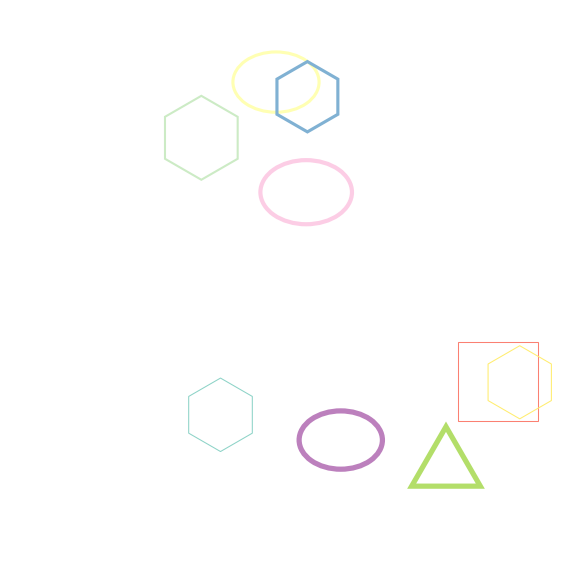[{"shape": "hexagon", "thickness": 0.5, "radius": 0.32, "center": [0.382, 0.281]}, {"shape": "oval", "thickness": 1.5, "radius": 0.37, "center": [0.478, 0.857]}, {"shape": "square", "thickness": 0.5, "radius": 0.34, "center": [0.862, 0.339]}, {"shape": "hexagon", "thickness": 1.5, "radius": 0.3, "center": [0.532, 0.832]}, {"shape": "triangle", "thickness": 2.5, "radius": 0.34, "center": [0.772, 0.192]}, {"shape": "oval", "thickness": 2, "radius": 0.4, "center": [0.53, 0.666]}, {"shape": "oval", "thickness": 2.5, "radius": 0.36, "center": [0.59, 0.237]}, {"shape": "hexagon", "thickness": 1, "radius": 0.36, "center": [0.349, 0.761]}, {"shape": "hexagon", "thickness": 0.5, "radius": 0.32, "center": [0.9, 0.337]}]